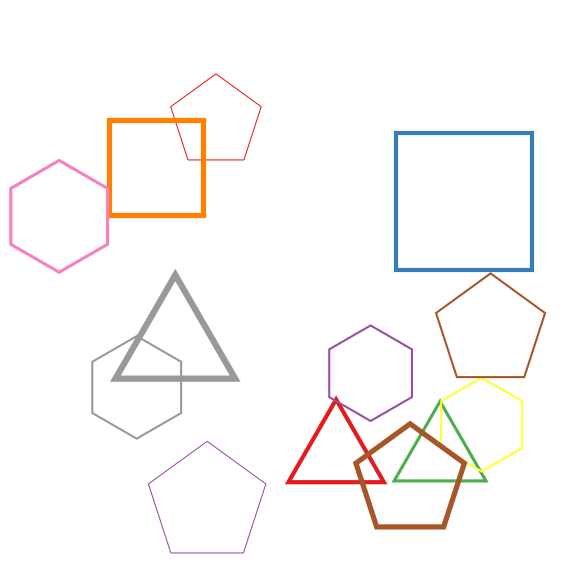[{"shape": "pentagon", "thickness": 0.5, "radius": 0.41, "center": [0.374, 0.789]}, {"shape": "triangle", "thickness": 2, "radius": 0.48, "center": [0.582, 0.212]}, {"shape": "square", "thickness": 2, "radius": 0.59, "center": [0.804, 0.65]}, {"shape": "triangle", "thickness": 1.5, "radius": 0.46, "center": [0.762, 0.212]}, {"shape": "hexagon", "thickness": 1, "radius": 0.41, "center": [0.642, 0.353]}, {"shape": "pentagon", "thickness": 0.5, "radius": 0.53, "center": [0.359, 0.128]}, {"shape": "square", "thickness": 2.5, "radius": 0.41, "center": [0.27, 0.709]}, {"shape": "hexagon", "thickness": 1, "radius": 0.41, "center": [0.834, 0.264]}, {"shape": "pentagon", "thickness": 2.5, "radius": 0.49, "center": [0.71, 0.167]}, {"shape": "pentagon", "thickness": 1, "radius": 0.5, "center": [0.849, 0.426]}, {"shape": "hexagon", "thickness": 1.5, "radius": 0.48, "center": [0.102, 0.625]}, {"shape": "triangle", "thickness": 3, "radius": 0.6, "center": [0.304, 0.403]}, {"shape": "hexagon", "thickness": 1, "radius": 0.44, "center": [0.237, 0.328]}]